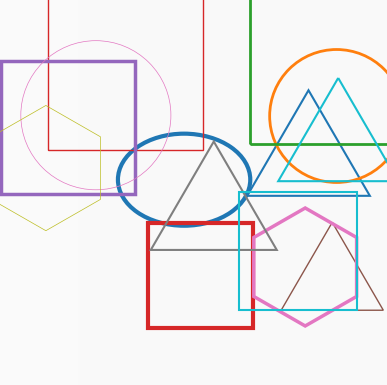[{"shape": "triangle", "thickness": 1.5, "radius": 0.91, "center": [0.796, 0.583]}, {"shape": "oval", "thickness": 3, "radius": 0.85, "center": [0.475, 0.533]}, {"shape": "circle", "thickness": 2, "radius": 0.86, "center": [0.869, 0.699]}, {"shape": "square", "thickness": 2, "radius": 0.94, "center": [0.835, 0.814]}, {"shape": "square", "thickness": 3, "radius": 0.68, "center": [0.516, 0.284]}, {"shape": "square", "thickness": 1, "radius": 1.0, "center": [0.323, 0.811]}, {"shape": "square", "thickness": 2.5, "radius": 0.86, "center": [0.176, 0.669]}, {"shape": "triangle", "thickness": 1, "radius": 0.76, "center": [0.857, 0.27]}, {"shape": "circle", "thickness": 0.5, "radius": 0.97, "center": [0.247, 0.701]}, {"shape": "hexagon", "thickness": 2.5, "radius": 0.77, "center": [0.788, 0.307]}, {"shape": "triangle", "thickness": 1.5, "radius": 0.94, "center": [0.552, 0.445]}, {"shape": "hexagon", "thickness": 0.5, "radius": 0.81, "center": [0.118, 0.563]}, {"shape": "triangle", "thickness": 1.5, "radius": 0.89, "center": [0.873, 0.619]}, {"shape": "square", "thickness": 1.5, "radius": 0.76, "center": [0.769, 0.348]}]